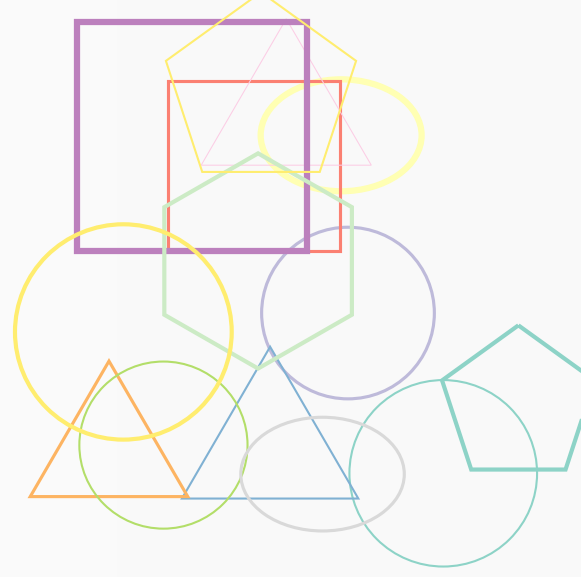[{"shape": "pentagon", "thickness": 2, "radius": 0.69, "center": [0.892, 0.298]}, {"shape": "circle", "thickness": 1, "radius": 0.81, "center": [0.763, 0.18]}, {"shape": "oval", "thickness": 3, "radius": 0.69, "center": [0.587, 0.765]}, {"shape": "circle", "thickness": 1.5, "radius": 0.74, "center": [0.599, 0.457]}, {"shape": "square", "thickness": 1.5, "radius": 0.74, "center": [0.437, 0.712]}, {"shape": "triangle", "thickness": 1, "radius": 0.88, "center": [0.465, 0.223]}, {"shape": "triangle", "thickness": 1.5, "radius": 0.78, "center": [0.188, 0.217]}, {"shape": "circle", "thickness": 1, "radius": 0.72, "center": [0.281, 0.228]}, {"shape": "triangle", "thickness": 0.5, "radius": 0.84, "center": [0.492, 0.798]}, {"shape": "oval", "thickness": 1.5, "radius": 0.7, "center": [0.555, 0.178]}, {"shape": "square", "thickness": 3, "radius": 0.99, "center": [0.33, 0.762]}, {"shape": "hexagon", "thickness": 2, "radius": 0.93, "center": [0.444, 0.547]}, {"shape": "circle", "thickness": 2, "radius": 0.93, "center": [0.212, 0.424]}, {"shape": "pentagon", "thickness": 1, "radius": 0.86, "center": [0.449, 0.841]}]